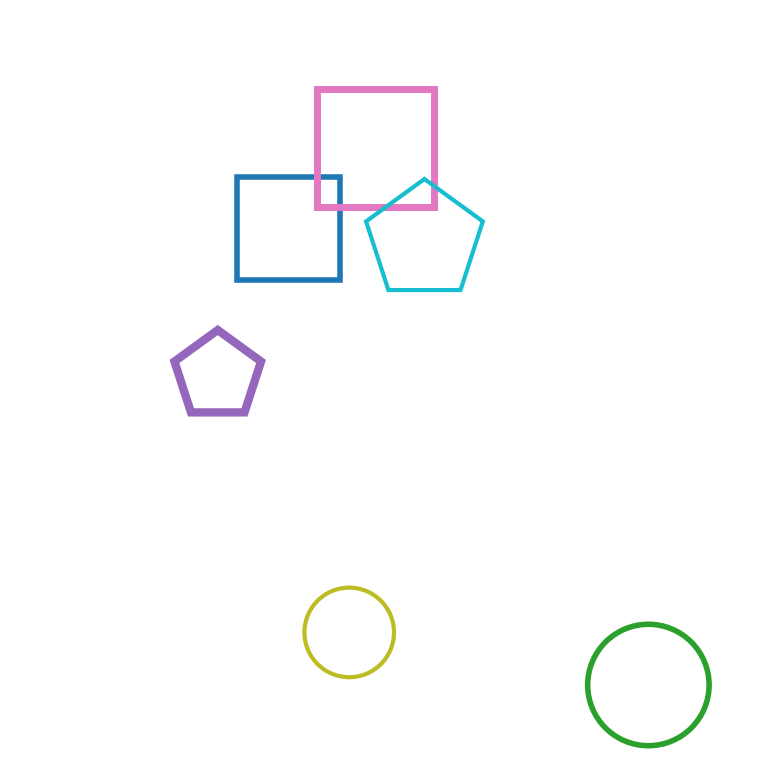[{"shape": "square", "thickness": 2, "radius": 0.33, "center": [0.375, 0.703]}, {"shape": "circle", "thickness": 2, "radius": 0.39, "center": [0.842, 0.11]}, {"shape": "pentagon", "thickness": 3, "radius": 0.3, "center": [0.283, 0.512]}, {"shape": "square", "thickness": 2.5, "radius": 0.38, "center": [0.488, 0.808]}, {"shape": "circle", "thickness": 1.5, "radius": 0.29, "center": [0.454, 0.179]}, {"shape": "pentagon", "thickness": 1.5, "radius": 0.4, "center": [0.551, 0.688]}]